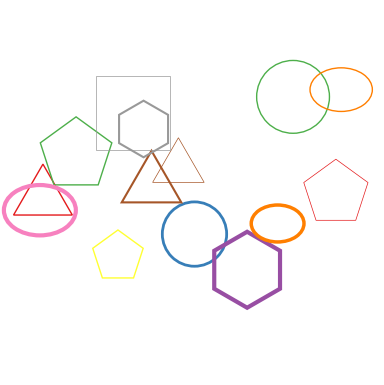[{"shape": "pentagon", "thickness": 0.5, "radius": 0.44, "center": [0.872, 0.499]}, {"shape": "triangle", "thickness": 1, "radius": 0.44, "center": [0.112, 0.486]}, {"shape": "circle", "thickness": 2, "radius": 0.42, "center": [0.505, 0.392]}, {"shape": "circle", "thickness": 1, "radius": 0.47, "center": [0.761, 0.748]}, {"shape": "pentagon", "thickness": 1, "radius": 0.49, "center": [0.198, 0.599]}, {"shape": "hexagon", "thickness": 3, "radius": 0.49, "center": [0.642, 0.299]}, {"shape": "oval", "thickness": 2.5, "radius": 0.34, "center": [0.721, 0.42]}, {"shape": "oval", "thickness": 1, "radius": 0.4, "center": [0.886, 0.767]}, {"shape": "pentagon", "thickness": 1, "radius": 0.34, "center": [0.306, 0.334]}, {"shape": "triangle", "thickness": 1.5, "radius": 0.45, "center": [0.394, 0.519]}, {"shape": "triangle", "thickness": 0.5, "radius": 0.39, "center": [0.463, 0.565]}, {"shape": "oval", "thickness": 3, "radius": 0.47, "center": [0.104, 0.454]}, {"shape": "square", "thickness": 0.5, "radius": 0.48, "center": [0.345, 0.707]}, {"shape": "hexagon", "thickness": 1.5, "radius": 0.37, "center": [0.373, 0.665]}]